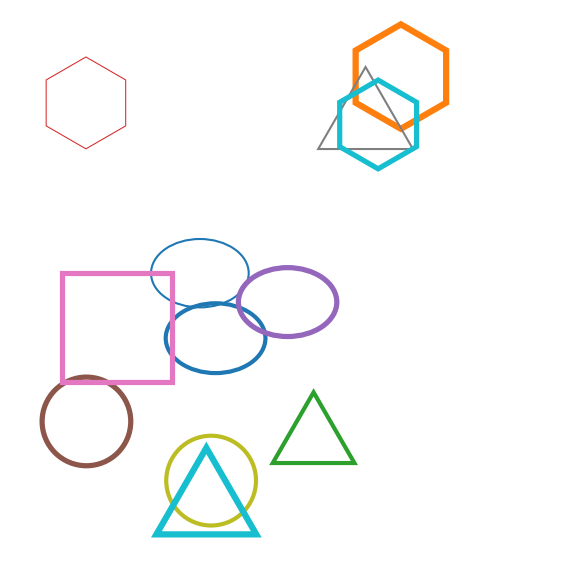[{"shape": "oval", "thickness": 2, "radius": 0.43, "center": [0.373, 0.414]}, {"shape": "oval", "thickness": 1, "radius": 0.42, "center": [0.346, 0.526]}, {"shape": "hexagon", "thickness": 3, "radius": 0.45, "center": [0.694, 0.866]}, {"shape": "triangle", "thickness": 2, "radius": 0.41, "center": [0.543, 0.238]}, {"shape": "hexagon", "thickness": 0.5, "radius": 0.4, "center": [0.149, 0.821]}, {"shape": "oval", "thickness": 2.5, "radius": 0.43, "center": [0.498, 0.476]}, {"shape": "circle", "thickness": 2.5, "radius": 0.38, "center": [0.15, 0.269]}, {"shape": "square", "thickness": 2.5, "radius": 0.47, "center": [0.202, 0.432]}, {"shape": "triangle", "thickness": 1, "radius": 0.47, "center": [0.633, 0.788]}, {"shape": "circle", "thickness": 2, "radius": 0.39, "center": [0.366, 0.167]}, {"shape": "triangle", "thickness": 3, "radius": 0.5, "center": [0.357, 0.124]}, {"shape": "hexagon", "thickness": 2.5, "radius": 0.38, "center": [0.655, 0.784]}]